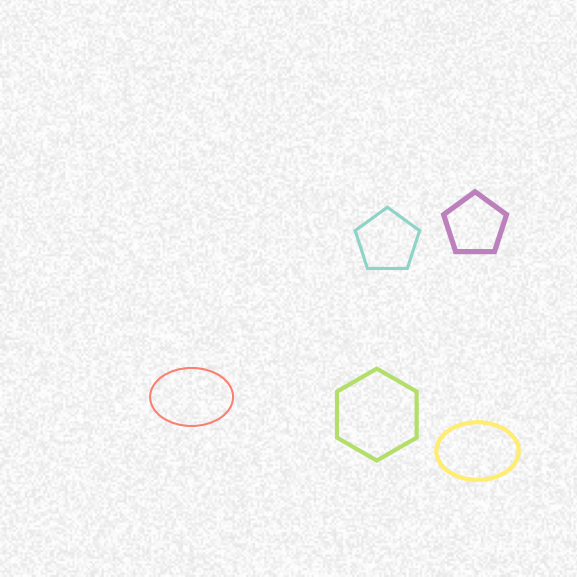[{"shape": "pentagon", "thickness": 1.5, "radius": 0.29, "center": [0.671, 0.582]}, {"shape": "oval", "thickness": 1, "radius": 0.36, "center": [0.332, 0.312]}, {"shape": "hexagon", "thickness": 2, "radius": 0.4, "center": [0.652, 0.281]}, {"shape": "pentagon", "thickness": 2.5, "radius": 0.29, "center": [0.823, 0.61]}, {"shape": "oval", "thickness": 2, "radius": 0.36, "center": [0.827, 0.218]}]